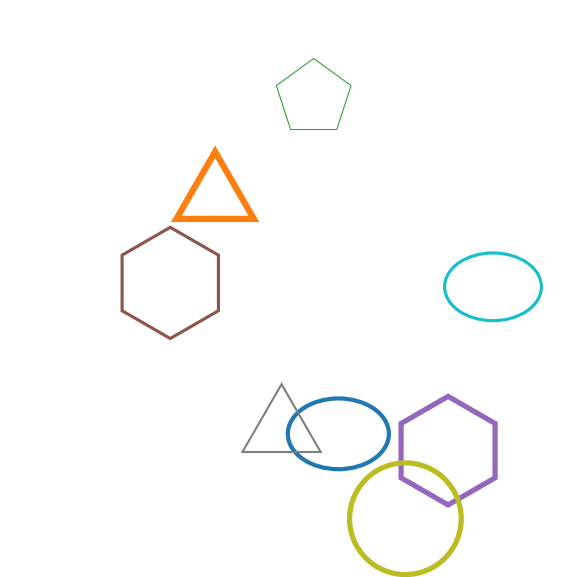[{"shape": "oval", "thickness": 2, "radius": 0.44, "center": [0.586, 0.248]}, {"shape": "triangle", "thickness": 3, "radius": 0.39, "center": [0.373, 0.659]}, {"shape": "pentagon", "thickness": 0.5, "radius": 0.34, "center": [0.543, 0.83]}, {"shape": "hexagon", "thickness": 2.5, "radius": 0.47, "center": [0.776, 0.219]}, {"shape": "hexagon", "thickness": 1.5, "radius": 0.48, "center": [0.295, 0.509]}, {"shape": "triangle", "thickness": 1, "radius": 0.39, "center": [0.488, 0.256]}, {"shape": "circle", "thickness": 2.5, "radius": 0.48, "center": [0.702, 0.101]}, {"shape": "oval", "thickness": 1.5, "radius": 0.42, "center": [0.854, 0.502]}]